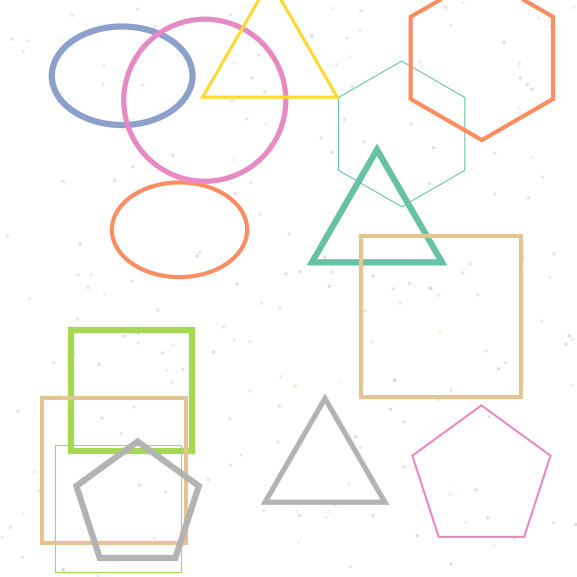[{"shape": "hexagon", "thickness": 0.5, "radius": 0.63, "center": [0.696, 0.767]}, {"shape": "triangle", "thickness": 3, "radius": 0.65, "center": [0.653, 0.61]}, {"shape": "oval", "thickness": 2, "radius": 0.59, "center": [0.311, 0.601]}, {"shape": "hexagon", "thickness": 2, "radius": 0.71, "center": [0.834, 0.899]}, {"shape": "oval", "thickness": 3, "radius": 0.61, "center": [0.212, 0.868]}, {"shape": "circle", "thickness": 2.5, "radius": 0.7, "center": [0.355, 0.826]}, {"shape": "pentagon", "thickness": 1, "radius": 0.63, "center": [0.834, 0.171]}, {"shape": "square", "thickness": 3, "radius": 0.52, "center": [0.228, 0.323]}, {"shape": "square", "thickness": 0.5, "radius": 0.55, "center": [0.204, 0.119]}, {"shape": "triangle", "thickness": 1.5, "radius": 0.67, "center": [0.467, 0.898]}, {"shape": "square", "thickness": 2, "radius": 0.63, "center": [0.197, 0.184]}, {"shape": "square", "thickness": 2, "radius": 0.7, "center": [0.764, 0.451]}, {"shape": "pentagon", "thickness": 3, "radius": 0.56, "center": [0.238, 0.123]}, {"shape": "triangle", "thickness": 2.5, "radius": 0.6, "center": [0.563, 0.189]}]